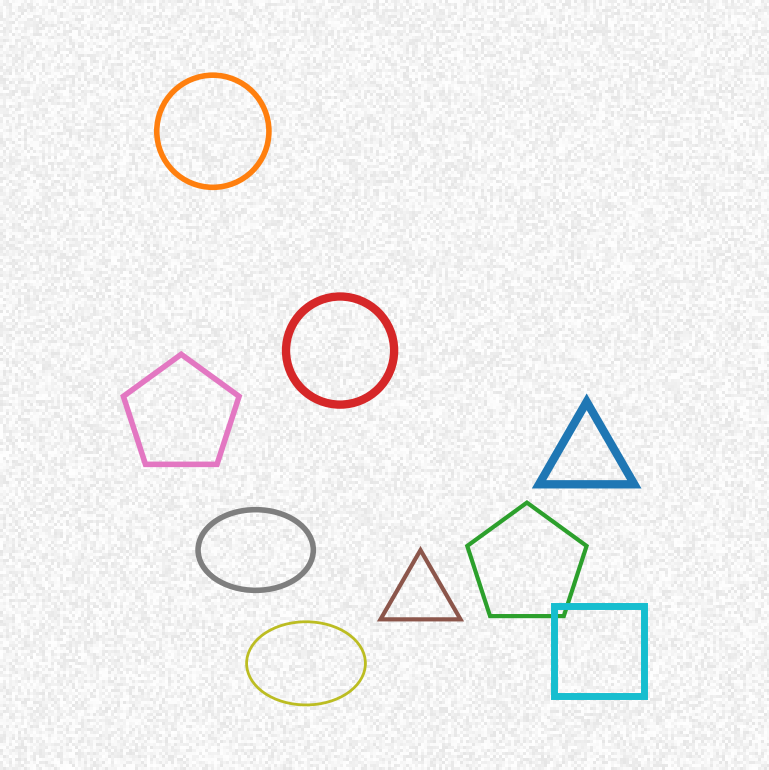[{"shape": "triangle", "thickness": 3, "radius": 0.36, "center": [0.762, 0.407]}, {"shape": "circle", "thickness": 2, "radius": 0.36, "center": [0.276, 0.83]}, {"shape": "pentagon", "thickness": 1.5, "radius": 0.41, "center": [0.684, 0.266]}, {"shape": "circle", "thickness": 3, "radius": 0.35, "center": [0.442, 0.545]}, {"shape": "triangle", "thickness": 1.5, "radius": 0.3, "center": [0.546, 0.226]}, {"shape": "pentagon", "thickness": 2, "radius": 0.39, "center": [0.235, 0.461]}, {"shape": "oval", "thickness": 2, "radius": 0.37, "center": [0.332, 0.286]}, {"shape": "oval", "thickness": 1, "radius": 0.39, "center": [0.397, 0.139]}, {"shape": "square", "thickness": 2.5, "radius": 0.29, "center": [0.778, 0.155]}]